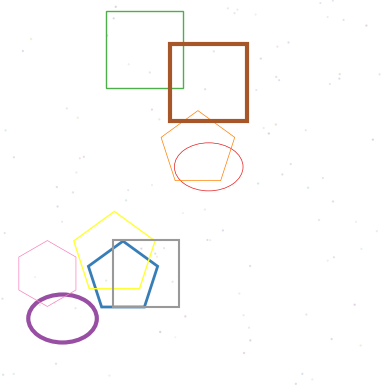[{"shape": "oval", "thickness": 0.5, "radius": 0.45, "center": [0.542, 0.567]}, {"shape": "pentagon", "thickness": 2, "radius": 0.47, "center": [0.32, 0.279]}, {"shape": "square", "thickness": 1, "radius": 0.5, "center": [0.376, 0.871]}, {"shape": "oval", "thickness": 3, "radius": 0.45, "center": [0.162, 0.173]}, {"shape": "pentagon", "thickness": 0.5, "radius": 0.5, "center": [0.514, 0.612]}, {"shape": "pentagon", "thickness": 1, "radius": 0.55, "center": [0.297, 0.34]}, {"shape": "square", "thickness": 3, "radius": 0.5, "center": [0.542, 0.786]}, {"shape": "hexagon", "thickness": 0.5, "radius": 0.43, "center": [0.123, 0.29]}, {"shape": "square", "thickness": 1.5, "radius": 0.43, "center": [0.379, 0.29]}]